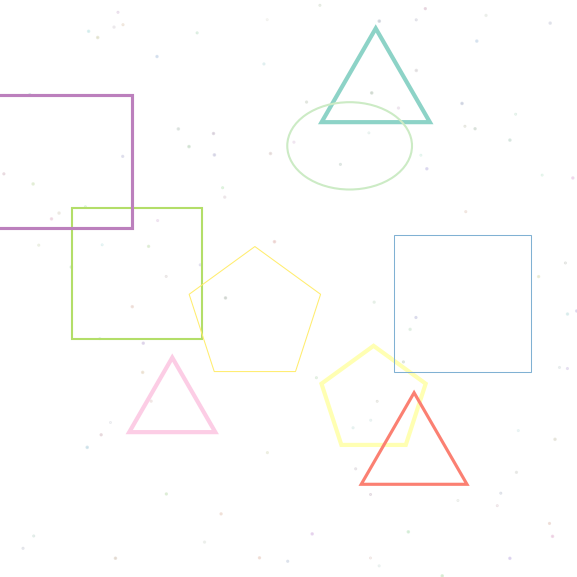[{"shape": "triangle", "thickness": 2, "radius": 0.54, "center": [0.651, 0.842]}, {"shape": "pentagon", "thickness": 2, "radius": 0.47, "center": [0.647, 0.305]}, {"shape": "triangle", "thickness": 1.5, "radius": 0.53, "center": [0.717, 0.213]}, {"shape": "square", "thickness": 0.5, "radius": 0.59, "center": [0.801, 0.474]}, {"shape": "square", "thickness": 1, "radius": 0.57, "center": [0.237, 0.525]}, {"shape": "triangle", "thickness": 2, "radius": 0.43, "center": [0.298, 0.294]}, {"shape": "square", "thickness": 1.5, "radius": 0.58, "center": [0.114, 0.72]}, {"shape": "oval", "thickness": 1, "radius": 0.54, "center": [0.605, 0.747]}, {"shape": "pentagon", "thickness": 0.5, "radius": 0.6, "center": [0.441, 0.453]}]